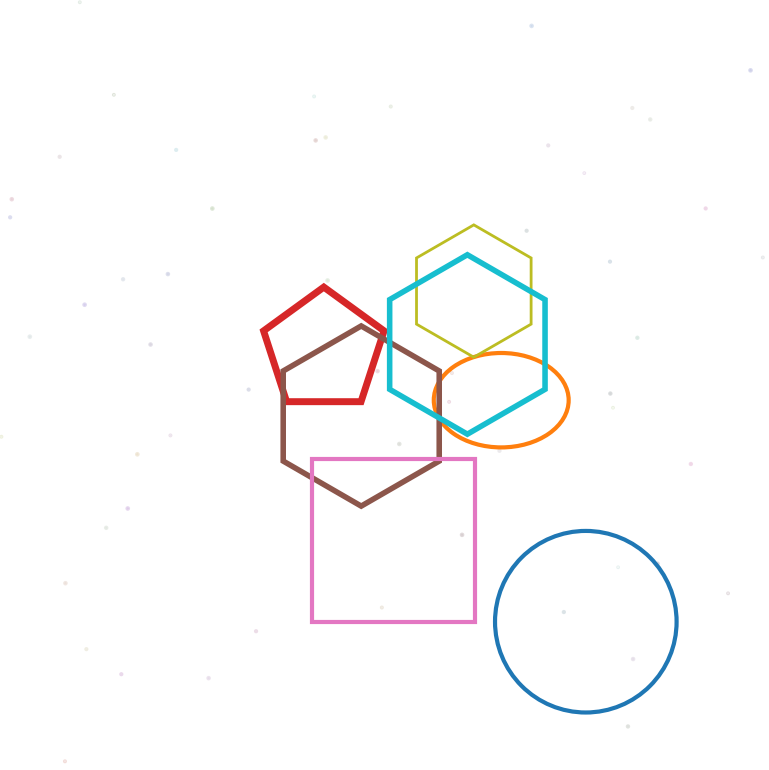[{"shape": "circle", "thickness": 1.5, "radius": 0.59, "center": [0.761, 0.193]}, {"shape": "oval", "thickness": 1.5, "radius": 0.44, "center": [0.651, 0.48]}, {"shape": "pentagon", "thickness": 2.5, "radius": 0.41, "center": [0.421, 0.545]}, {"shape": "hexagon", "thickness": 2, "radius": 0.58, "center": [0.469, 0.46]}, {"shape": "square", "thickness": 1.5, "radius": 0.53, "center": [0.51, 0.298]}, {"shape": "hexagon", "thickness": 1, "radius": 0.43, "center": [0.615, 0.622]}, {"shape": "hexagon", "thickness": 2, "radius": 0.58, "center": [0.607, 0.553]}]